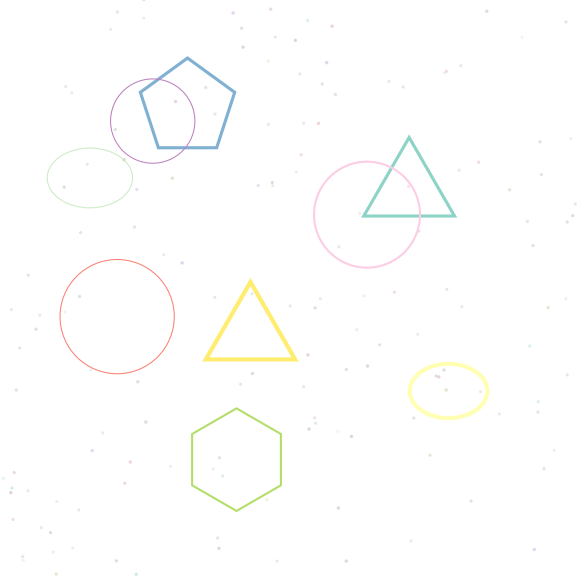[{"shape": "triangle", "thickness": 1.5, "radius": 0.45, "center": [0.708, 0.67]}, {"shape": "oval", "thickness": 2, "radius": 0.34, "center": [0.777, 0.322]}, {"shape": "circle", "thickness": 0.5, "radius": 0.49, "center": [0.203, 0.451]}, {"shape": "pentagon", "thickness": 1.5, "radius": 0.43, "center": [0.325, 0.813]}, {"shape": "hexagon", "thickness": 1, "radius": 0.44, "center": [0.41, 0.203]}, {"shape": "circle", "thickness": 1, "radius": 0.46, "center": [0.636, 0.627]}, {"shape": "circle", "thickness": 0.5, "radius": 0.36, "center": [0.264, 0.789]}, {"shape": "oval", "thickness": 0.5, "radius": 0.37, "center": [0.156, 0.691]}, {"shape": "triangle", "thickness": 2, "radius": 0.45, "center": [0.434, 0.421]}]